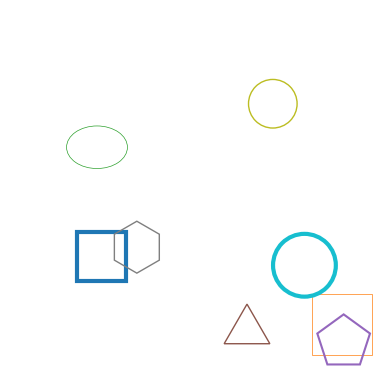[{"shape": "square", "thickness": 3, "radius": 0.32, "center": [0.265, 0.334]}, {"shape": "square", "thickness": 0.5, "radius": 0.39, "center": [0.888, 0.158]}, {"shape": "oval", "thickness": 0.5, "radius": 0.4, "center": [0.252, 0.618]}, {"shape": "pentagon", "thickness": 1.5, "radius": 0.36, "center": [0.893, 0.112]}, {"shape": "triangle", "thickness": 1, "radius": 0.34, "center": [0.642, 0.141]}, {"shape": "hexagon", "thickness": 1, "radius": 0.34, "center": [0.355, 0.358]}, {"shape": "circle", "thickness": 1, "radius": 0.32, "center": [0.709, 0.731]}, {"shape": "circle", "thickness": 3, "radius": 0.41, "center": [0.791, 0.311]}]